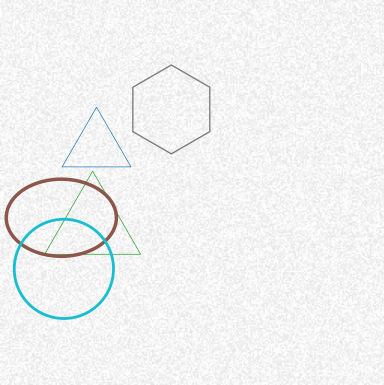[{"shape": "triangle", "thickness": 0.5, "radius": 0.52, "center": [0.251, 0.618]}, {"shape": "triangle", "thickness": 0.5, "radius": 0.72, "center": [0.241, 0.412]}, {"shape": "oval", "thickness": 2.5, "radius": 0.72, "center": [0.159, 0.434]}, {"shape": "hexagon", "thickness": 1, "radius": 0.58, "center": [0.445, 0.716]}, {"shape": "circle", "thickness": 2, "radius": 0.64, "center": [0.166, 0.302]}]